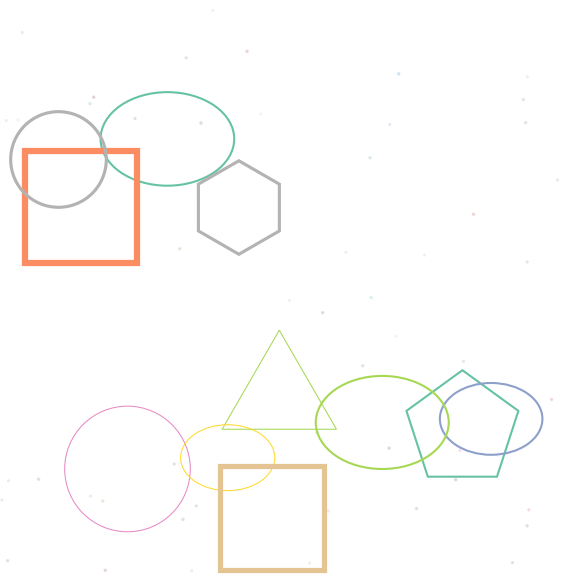[{"shape": "pentagon", "thickness": 1, "radius": 0.51, "center": [0.801, 0.256]}, {"shape": "oval", "thickness": 1, "radius": 0.58, "center": [0.29, 0.759]}, {"shape": "square", "thickness": 3, "radius": 0.48, "center": [0.141, 0.64]}, {"shape": "oval", "thickness": 1, "radius": 0.44, "center": [0.85, 0.274]}, {"shape": "circle", "thickness": 0.5, "radius": 0.54, "center": [0.221, 0.187]}, {"shape": "triangle", "thickness": 0.5, "radius": 0.57, "center": [0.484, 0.313]}, {"shape": "oval", "thickness": 1, "radius": 0.58, "center": [0.662, 0.268]}, {"shape": "oval", "thickness": 0.5, "radius": 0.41, "center": [0.394, 0.207]}, {"shape": "square", "thickness": 2.5, "radius": 0.45, "center": [0.471, 0.102]}, {"shape": "hexagon", "thickness": 1.5, "radius": 0.4, "center": [0.414, 0.64]}, {"shape": "circle", "thickness": 1.5, "radius": 0.41, "center": [0.101, 0.723]}]